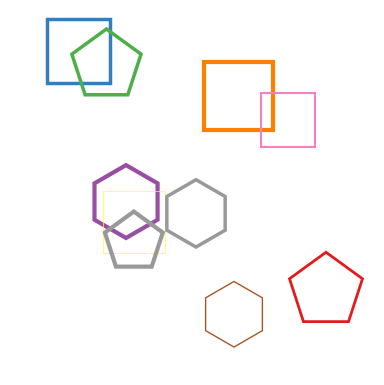[{"shape": "pentagon", "thickness": 2, "radius": 0.5, "center": [0.847, 0.245]}, {"shape": "square", "thickness": 2.5, "radius": 0.41, "center": [0.204, 0.868]}, {"shape": "pentagon", "thickness": 2.5, "radius": 0.47, "center": [0.276, 0.83]}, {"shape": "hexagon", "thickness": 3, "radius": 0.47, "center": [0.327, 0.477]}, {"shape": "square", "thickness": 3, "radius": 0.44, "center": [0.62, 0.751]}, {"shape": "square", "thickness": 0.5, "radius": 0.4, "center": [0.347, 0.424]}, {"shape": "hexagon", "thickness": 1, "radius": 0.43, "center": [0.608, 0.184]}, {"shape": "square", "thickness": 1.5, "radius": 0.35, "center": [0.748, 0.688]}, {"shape": "hexagon", "thickness": 2.5, "radius": 0.44, "center": [0.509, 0.446]}, {"shape": "pentagon", "thickness": 3, "radius": 0.4, "center": [0.348, 0.371]}]